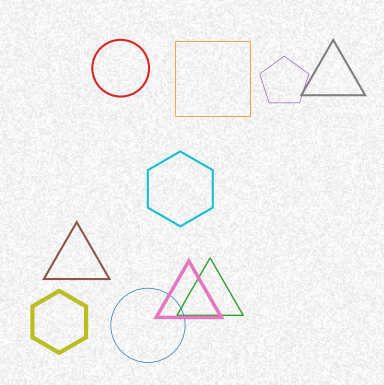[{"shape": "circle", "thickness": 0.5, "radius": 0.48, "center": [0.384, 0.155]}, {"shape": "square", "thickness": 0.5, "radius": 0.49, "center": [0.552, 0.796]}, {"shape": "triangle", "thickness": 1, "radius": 0.5, "center": [0.546, 0.231]}, {"shape": "circle", "thickness": 1.5, "radius": 0.37, "center": [0.314, 0.823]}, {"shape": "pentagon", "thickness": 0.5, "radius": 0.34, "center": [0.738, 0.787]}, {"shape": "triangle", "thickness": 1.5, "radius": 0.49, "center": [0.199, 0.324]}, {"shape": "triangle", "thickness": 2.5, "radius": 0.49, "center": [0.49, 0.224]}, {"shape": "triangle", "thickness": 1.5, "radius": 0.48, "center": [0.866, 0.801]}, {"shape": "hexagon", "thickness": 3, "radius": 0.4, "center": [0.154, 0.164]}, {"shape": "hexagon", "thickness": 1.5, "radius": 0.49, "center": [0.468, 0.509]}]